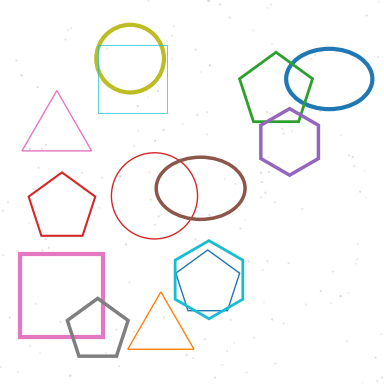[{"shape": "pentagon", "thickness": 1, "radius": 0.44, "center": [0.54, 0.264]}, {"shape": "oval", "thickness": 3, "radius": 0.56, "center": [0.855, 0.795]}, {"shape": "triangle", "thickness": 1, "radius": 0.5, "center": [0.418, 0.143]}, {"shape": "pentagon", "thickness": 2, "radius": 0.5, "center": [0.717, 0.765]}, {"shape": "pentagon", "thickness": 1.5, "radius": 0.45, "center": [0.161, 0.461]}, {"shape": "circle", "thickness": 1, "radius": 0.56, "center": [0.401, 0.491]}, {"shape": "hexagon", "thickness": 2.5, "radius": 0.43, "center": [0.752, 0.631]}, {"shape": "oval", "thickness": 2.5, "radius": 0.58, "center": [0.521, 0.511]}, {"shape": "square", "thickness": 3, "radius": 0.54, "center": [0.161, 0.232]}, {"shape": "triangle", "thickness": 1, "radius": 0.52, "center": [0.148, 0.66]}, {"shape": "pentagon", "thickness": 2.5, "radius": 0.41, "center": [0.254, 0.142]}, {"shape": "circle", "thickness": 3, "radius": 0.44, "center": [0.338, 0.848]}, {"shape": "square", "thickness": 0.5, "radius": 0.44, "center": [0.344, 0.795]}, {"shape": "hexagon", "thickness": 2, "radius": 0.51, "center": [0.543, 0.273]}]